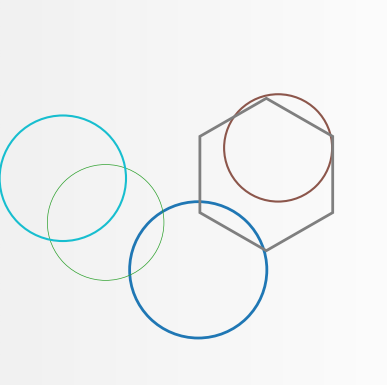[{"shape": "circle", "thickness": 2, "radius": 0.89, "center": [0.512, 0.299]}, {"shape": "circle", "thickness": 0.5, "radius": 0.75, "center": [0.273, 0.422]}, {"shape": "circle", "thickness": 1.5, "radius": 0.7, "center": [0.718, 0.616]}, {"shape": "hexagon", "thickness": 2, "radius": 0.99, "center": [0.687, 0.547]}, {"shape": "circle", "thickness": 1.5, "radius": 0.82, "center": [0.162, 0.537]}]